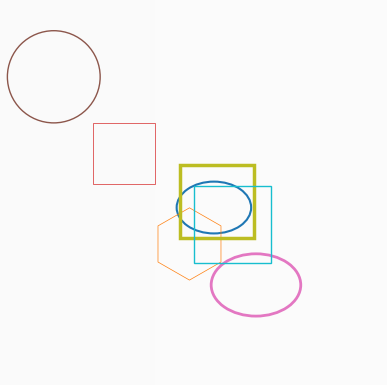[{"shape": "oval", "thickness": 1.5, "radius": 0.48, "center": [0.552, 0.461]}, {"shape": "hexagon", "thickness": 0.5, "radius": 0.47, "center": [0.489, 0.366]}, {"shape": "square", "thickness": 0.5, "radius": 0.4, "center": [0.32, 0.602]}, {"shape": "circle", "thickness": 1, "radius": 0.6, "center": [0.139, 0.801]}, {"shape": "oval", "thickness": 2, "radius": 0.58, "center": [0.661, 0.26]}, {"shape": "square", "thickness": 2.5, "radius": 0.47, "center": [0.559, 0.476]}, {"shape": "square", "thickness": 1, "radius": 0.5, "center": [0.6, 0.417]}]